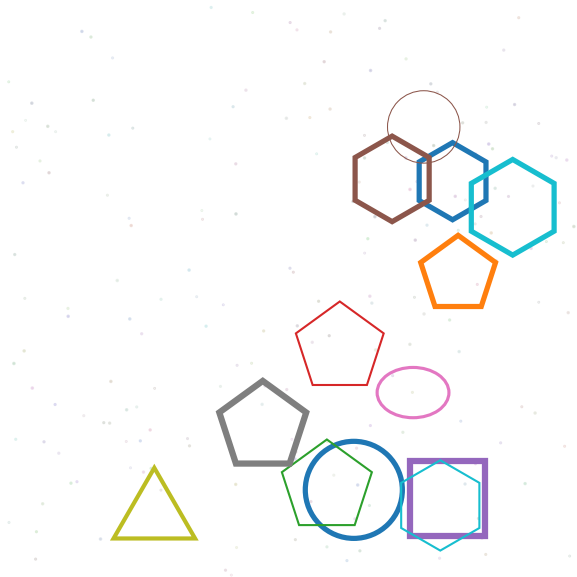[{"shape": "circle", "thickness": 2.5, "radius": 0.42, "center": [0.613, 0.151]}, {"shape": "hexagon", "thickness": 2.5, "radius": 0.33, "center": [0.784, 0.685]}, {"shape": "pentagon", "thickness": 2.5, "radius": 0.34, "center": [0.793, 0.524]}, {"shape": "pentagon", "thickness": 1, "radius": 0.41, "center": [0.566, 0.156]}, {"shape": "pentagon", "thickness": 1, "radius": 0.4, "center": [0.588, 0.397]}, {"shape": "square", "thickness": 3, "radius": 0.32, "center": [0.775, 0.136]}, {"shape": "circle", "thickness": 0.5, "radius": 0.31, "center": [0.734, 0.779]}, {"shape": "hexagon", "thickness": 2.5, "radius": 0.37, "center": [0.679, 0.689]}, {"shape": "oval", "thickness": 1.5, "radius": 0.31, "center": [0.715, 0.319]}, {"shape": "pentagon", "thickness": 3, "radius": 0.4, "center": [0.455, 0.26]}, {"shape": "triangle", "thickness": 2, "radius": 0.41, "center": [0.267, 0.107]}, {"shape": "hexagon", "thickness": 1, "radius": 0.39, "center": [0.762, 0.124]}, {"shape": "hexagon", "thickness": 2.5, "radius": 0.41, "center": [0.888, 0.64]}]